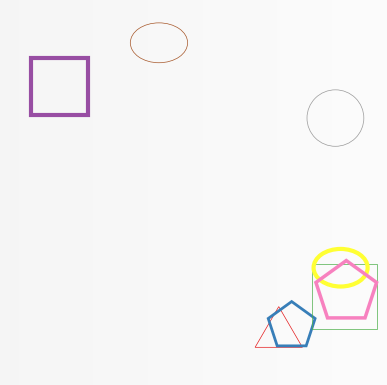[{"shape": "triangle", "thickness": 0.5, "radius": 0.35, "center": [0.719, 0.133]}, {"shape": "pentagon", "thickness": 2, "radius": 0.32, "center": [0.753, 0.153]}, {"shape": "square", "thickness": 0.5, "radius": 0.42, "center": [0.89, 0.23]}, {"shape": "square", "thickness": 3, "radius": 0.37, "center": [0.153, 0.776]}, {"shape": "oval", "thickness": 3, "radius": 0.35, "center": [0.879, 0.305]}, {"shape": "oval", "thickness": 0.5, "radius": 0.37, "center": [0.41, 0.889]}, {"shape": "pentagon", "thickness": 2.5, "radius": 0.41, "center": [0.894, 0.241]}, {"shape": "circle", "thickness": 0.5, "radius": 0.37, "center": [0.866, 0.693]}]